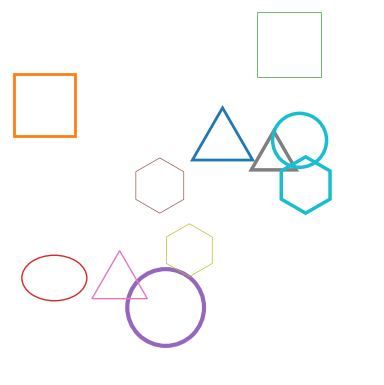[{"shape": "triangle", "thickness": 2, "radius": 0.45, "center": [0.578, 0.63]}, {"shape": "square", "thickness": 2, "radius": 0.4, "center": [0.115, 0.727]}, {"shape": "square", "thickness": 0.5, "radius": 0.42, "center": [0.751, 0.884]}, {"shape": "oval", "thickness": 1, "radius": 0.42, "center": [0.141, 0.278]}, {"shape": "circle", "thickness": 3, "radius": 0.5, "center": [0.43, 0.201]}, {"shape": "hexagon", "thickness": 0.5, "radius": 0.36, "center": [0.415, 0.518]}, {"shape": "triangle", "thickness": 1, "radius": 0.42, "center": [0.311, 0.266]}, {"shape": "triangle", "thickness": 2.5, "radius": 0.34, "center": [0.711, 0.592]}, {"shape": "hexagon", "thickness": 0.5, "radius": 0.34, "center": [0.492, 0.35]}, {"shape": "circle", "thickness": 2.5, "radius": 0.35, "center": [0.778, 0.636]}, {"shape": "hexagon", "thickness": 2.5, "radius": 0.37, "center": [0.794, 0.519]}]